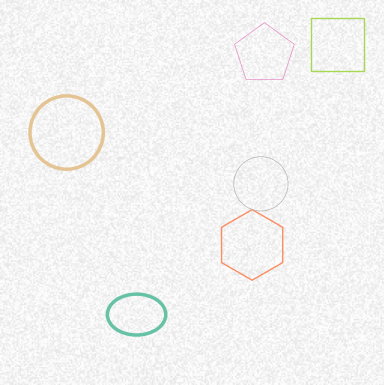[{"shape": "oval", "thickness": 2.5, "radius": 0.38, "center": [0.355, 0.183]}, {"shape": "hexagon", "thickness": 1, "radius": 0.46, "center": [0.655, 0.364]}, {"shape": "pentagon", "thickness": 0.5, "radius": 0.41, "center": [0.687, 0.86]}, {"shape": "square", "thickness": 1, "radius": 0.35, "center": [0.878, 0.885]}, {"shape": "circle", "thickness": 2.5, "radius": 0.48, "center": [0.173, 0.656]}, {"shape": "circle", "thickness": 0.5, "radius": 0.35, "center": [0.678, 0.523]}]